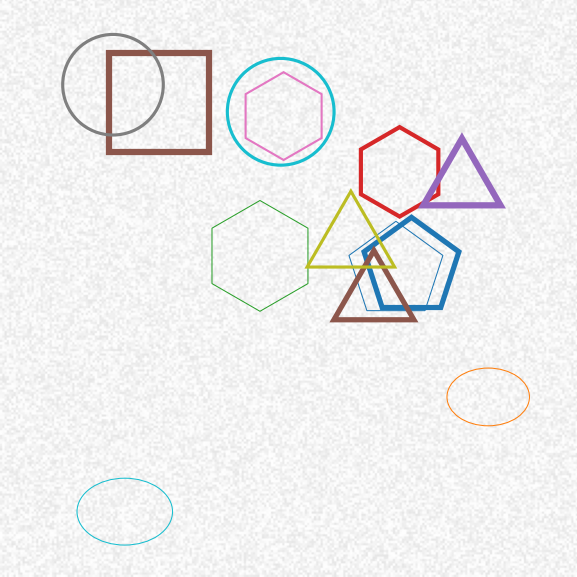[{"shape": "pentagon", "thickness": 0.5, "radius": 0.43, "center": [0.686, 0.53]}, {"shape": "pentagon", "thickness": 2.5, "radius": 0.43, "center": [0.713, 0.536]}, {"shape": "oval", "thickness": 0.5, "radius": 0.36, "center": [0.845, 0.312]}, {"shape": "hexagon", "thickness": 0.5, "radius": 0.48, "center": [0.45, 0.556]}, {"shape": "hexagon", "thickness": 2, "radius": 0.39, "center": [0.692, 0.702]}, {"shape": "triangle", "thickness": 3, "radius": 0.39, "center": [0.8, 0.682]}, {"shape": "square", "thickness": 3, "radius": 0.43, "center": [0.275, 0.822]}, {"shape": "triangle", "thickness": 2.5, "radius": 0.4, "center": [0.647, 0.485]}, {"shape": "hexagon", "thickness": 1, "radius": 0.38, "center": [0.491, 0.798]}, {"shape": "circle", "thickness": 1.5, "radius": 0.44, "center": [0.196, 0.852]}, {"shape": "triangle", "thickness": 1.5, "radius": 0.44, "center": [0.608, 0.58]}, {"shape": "circle", "thickness": 1.5, "radius": 0.46, "center": [0.486, 0.806]}, {"shape": "oval", "thickness": 0.5, "radius": 0.41, "center": [0.216, 0.113]}]